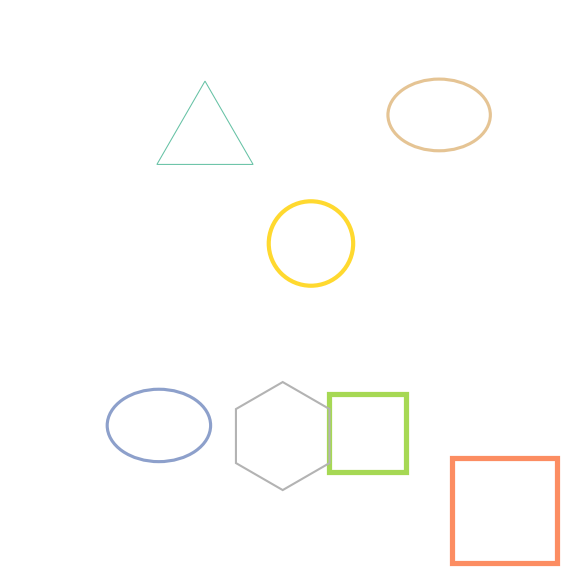[{"shape": "triangle", "thickness": 0.5, "radius": 0.48, "center": [0.355, 0.763]}, {"shape": "square", "thickness": 2.5, "radius": 0.46, "center": [0.874, 0.115]}, {"shape": "oval", "thickness": 1.5, "radius": 0.45, "center": [0.275, 0.262]}, {"shape": "square", "thickness": 2.5, "radius": 0.34, "center": [0.636, 0.249]}, {"shape": "circle", "thickness": 2, "radius": 0.37, "center": [0.538, 0.577]}, {"shape": "oval", "thickness": 1.5, "radius": 0.44, "center": [0.76, 0.8]}, {"shape": "hexagon", "thickness": 1, "radius": 0.47, "center": [0.49, 0.244]}]